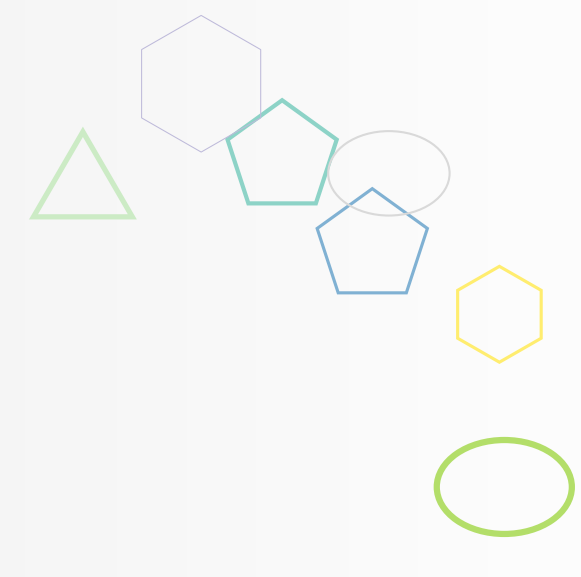[{"shape": "pentagon", "thickness": 2, "radius": 0.49, "center": [0.485, 0.727]}, {"shape": "hexagon", "thickness": 0.5, "radius": 0.59, "center": [0.346, 0.854]}, {"shape": "pentagon", "thickness": 1.5, "radius": 0.5, "center": [0.64, 0.573]}, {"shape": "oval", "thickness": 3, "radius": 0.58, "center": [0.868, 0.156]}, {"shape": "oval", "thickness": 1, "radius": 0.52, "center": [0.669, 0.699]}, {"shape": "triangle", "thickness": 2.5, "radius": 0.49, "center": [0.143, 0.673]}, {"shape": "hexagon", "thickness": 1.5, "radius": 0.41, "center": [0.859, 0.455]}]